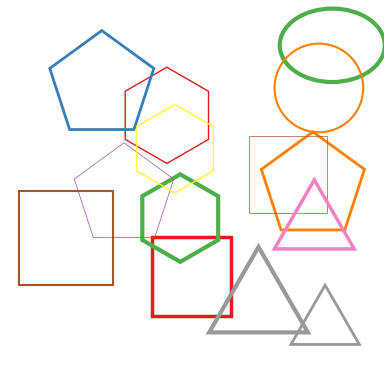[{"shape": "square", "thickness": 2.5, "radius": 0.51, "center": [0.497, 0.281]}, {"shape": "hexagon", "thickness": 1, "radius": 0.62, "center": [0.433, 0.7]}, {"shape": "pentagon", "thickness": 2, "radius": 0.71, "center": [0.264, 0.778]}, {"shape": "hexagon", "thickness": 3, "radius": 0.57, "center": [0.468, 0.434]}, {"shape": "oval", "thickness": 3, "radius": 0.68, "center": [0.863, 0.882]}, {"shape": "pentagon", "thickness": 0.5, "radius": 0.68, "center": [0.322, 0.493]}, {"shape": "pentagon", "thickness": 2, "radius": 0.7, "center": [0.813, 0.517]}, {"shape": "circle", "thickness": 1.5, "radius": 0.58, "center": [0.828, 0.772]}, {"shape": "hexagon", "thickness": 1, "radius": 0.57, "center": [0.454, 0.614]}, {"shape": "square", "thickness": 0.5, "radius": 0.51, "center": [0.748, 0.547]}, {"shape": "square", "thickness": 1.5, "radius": 0.61, "center": [0.172, 0.381]}, {"shape": "triangle", "thickness": 2.5, "radius": 0.6, "center": [0.816, 0.413]}, {"shape": "triangle", "thickness": 2, "radius": 0.51, "center": [0.844, 0.157]}, {"shape": "triangle", "thickness": 3, "radius": 0.74, "center": [0.672, 0.211]}]